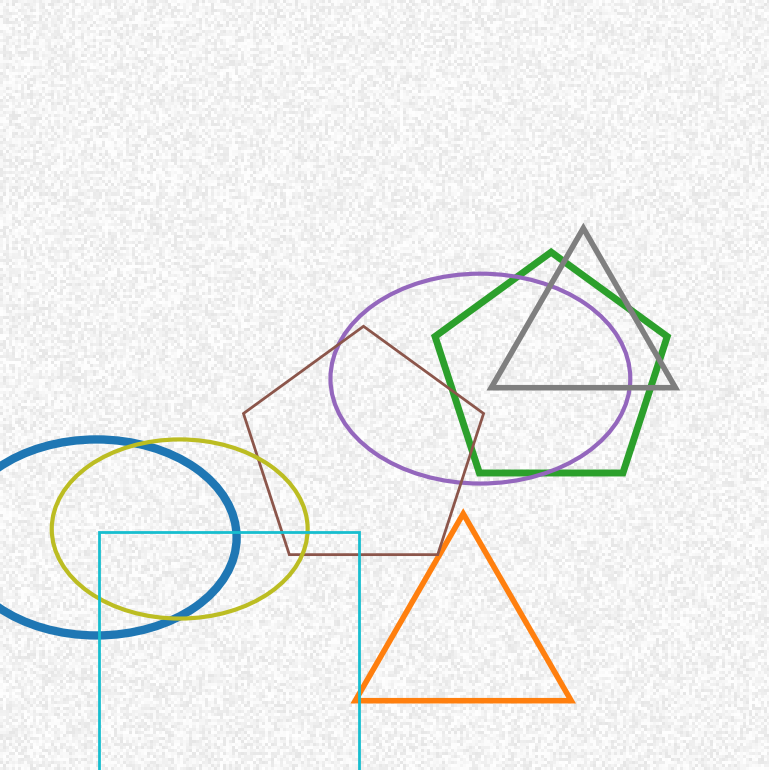[{"shape": "oval", "thickness": 3, "radius": 0.91, "center": [0.125, 0.302]}, {"shape": "triangle", "thickness": 2, "radius": 0.81, "center": [0.602, 0.171]}, {"shape": "pentagon", "thickness": 2.5, "radius": 0.79, "center": [0.716, 0.514]}, {"shape": "oval", "thickness": 1.5, "radius": 0.97, "center": [0.624, 0.508]}, {"shape": "pentagon", "thickness": 1, "radius": 0.82, "center": [0.472, 0.412]}, {"shape": "triangle", "thickness": 2, "radius": 0.69, "center": [0.758, 0.566]}, {"shape": "oval", "thickness": 1.5, "radius": 0.83, "center": [0.233, 0.313]}, {"shape": "square", "thickness": 1, "radius": 0.84, "center": [0.297, 0.14]}]